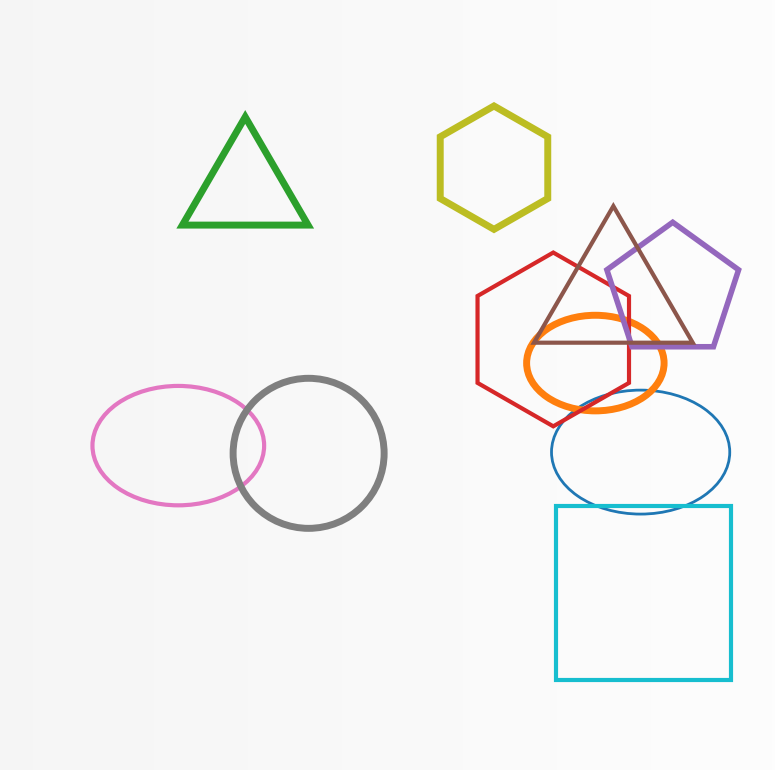[{"shape": "oval", "thickness": 1, "radius": 0.57, "center": [0.827, 0.413]}, {"shape": "oval", "thickness": 2.5, "radius": 0.44, "center": [0.768, 0.528]}, {"shape": "triangle", "thickness": 2.5, "radius": 0.47, "center": [0.316, 0.754]}, {"shape": "hexagon", "thickness": 1.5, "radius": 0.56, "center": [0.714, 0.559]}, {"shape": "pentagon", "thickness": 2, "radius": 0.45, "center": [0.868, 0.622]}, {"shape": "triangle", "thickness": 1.5, "radius": 0.59, "center": [0.791, 0.614]}, {"shape": "oval", "thickness": 1.5, "radius": 0.55, "center": [0.23, 0.421]}, {"shape": "circle", "thickness": 2.5, "radius": 0.49, "center": [0.398, 0.411]}, {"shape": "hexagon", "thickness": 2.5, "radius": 0.4, "center": [0.637, 0.782]}, {"shape": "square", "thickness": 1.5, "radius": 0.57, "center": [0.83, 0.23]}]